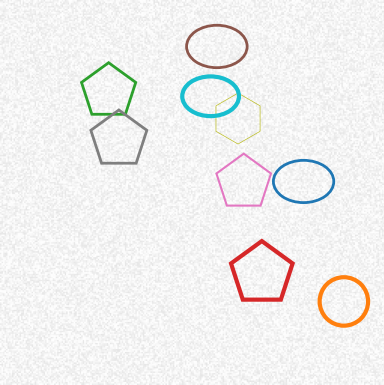[{"shape": "oval", "thickness": 2, "radius": 0.39, "center": [0.789, 0.529]}, {"shape": "circle", "thickness": 3, "radius": 0.31, "center": [0.893, 0.217]}, {"shape": "pentagon", "thickness": 2, "radius": 0.37, "center": [0.282, 0.763]}, {"shape": "pentagon", "thickness": 3, "radius": 0.42, "center": [0.68, 0.29]}, {"shape": "oval", "thickness": 2, "radius": 0.39, "center": [0.563, 0.879]}, {"shape": "pentagon", "thickness": 1.5, "radius": 0.37, "center": [0.633, 0.526]}, {"shape": "pentagon", "thickness": 2, "radius": 0.38, "center": [0.309, 0.638]}, {"shape": "hexagon", "thickness": 0.5, "radius": 0.33, "center": [0.618, 0.692]}, {"shape": "oval", "thickness": 3, "radius": 0.37, "center": [0.547, 0.75]}]